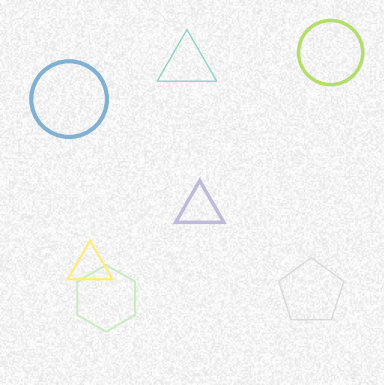[{"shape": "triangle", "thickness": 1, "radius": 0.45, "center": [0.486, 0.834]}, {"shape": "triangle", "thickness": 2.5, "radius": 0.36, "center": [0.519, 0.459]}, {"shape": "circle", "thickness": 3, "radius": 0.49, "center": [0.179, 0.743]}, {"shape": "circle", "thickness": 2.5, "radius": 0.42, "center": [0.859, 0.864]}, {"shape": "pentagon", "thickness": 1, "radius": 0.45, "center": [0.808, 0.242]}, {"shape": "hexagon", "thickness": 1.5, "radius": 0.43, "center": [0.276, 0.225]}, {"shape": "triangle", "thickness": 1.5, "radius": 0.34, "center": [0.234, 0.308]}]